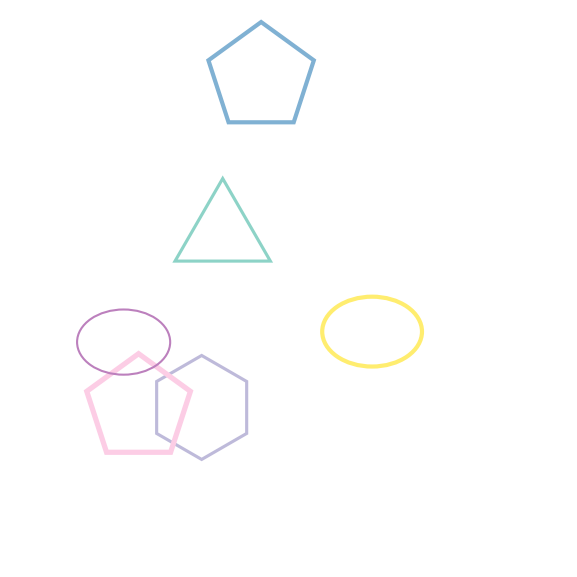[{"shape": "triangle", "thickness": 1.5, "radius": 0.48, "center": [0.386, 0.595]}, {"shape": "hexagon", "thickness": 1.5, "radius": 0.45, "center": [0.349, 0.294]}, {"shape": "pentagon", "thickness": 2, "radius": 0.48, "center": [0.452, 0.865]}, {"shape": "pentagon", "thickness": 2.5, "radius": 0.47, "center": [0.24, 0.292]}, {"shape": "oval", "thickness": 1, "radius": 0.4, "center": [0.214, 0.407]}, {"shape": "oval", "thickness": 2, "radius": 0.43, "center": [0.644, 0.425]}]